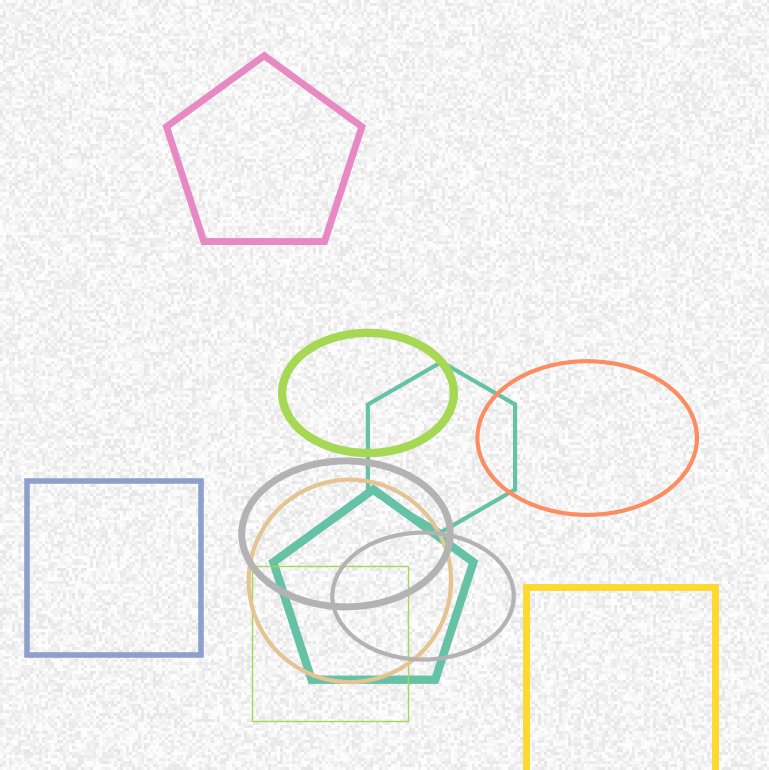[{"shape": "pentagon", "thickness": 3, "radius": 0.68, "center": [0.485, 0.228]}, {"shape": "hexagon", "thickness": 1.5, "radius": 0.55, "center": [0.573, 0.42]}, {"shape": "oval", "thickness": 1.5, "radius": 0.71, "center": [0.763, 0.431]}, {"shape": "square", "thickness": 2, "radius": 0.56, "center": [0.149, 0.262]}, {"shape": "pentagon", "thickness": 2.5, "radius": 0.67, "center": [0.343, 0.794]}, {"shape": "square", "thickness": 0.5, "radius": 0.5, "center": [0.428, 0.164]}, {"shape": "oval", "thickness": 3, "radius": 0.56, "center": [0.478, 0.49]}, {"shape": "square", "thickness": 2.5, "radius": 0.61, "center": [0.806, 0.116]}, {"shape": "circle", "thickness": 1.5, "radius": 0.66, "center": [0.454, 0.246]}, {"shape": "oval", "thickness": 2.5, "radius": 0.68, "center": [0.449, 0.307]}, {"shape": "oval", "thickness": 1.5, "radius": 0.59, "center": [0.549, 0.226]}]